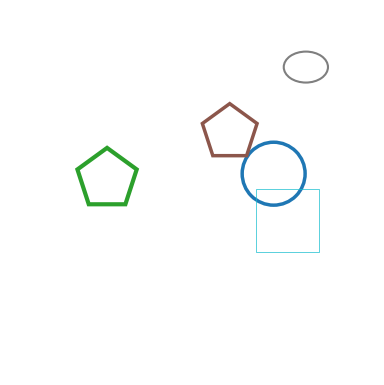[{"shape": "circle", "thickness": 2.5, "radius": 0.41, "center": [0.711, 0.549]}, {"shape": "pentagon", "thickness": 3, "radius": 0.4, "center": [0.278, 0.535]}, {"shape": "pentagon", "thickness": 2.5, "radius": 0.37, "center": [0.597, 0.656]}, {"shape": "oval", "thickness": 1.5, "radius": 0.29, "center": [0.794, 0.826]}, {"shape": "square", "thickness": 0.5, "radius": 0.41, "center": [0.748, 0.427]}]